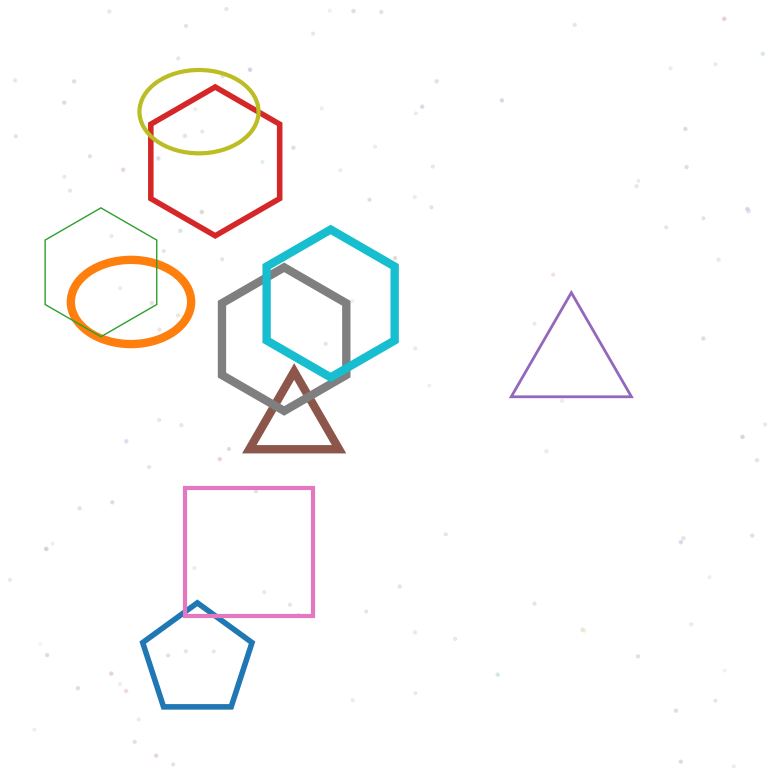[{"shape": "pentagon", "thickness": 2, "radius": 0.37, "center": [0.256, 0.142]}, {"shape": "oval", "thickness": 3, "radius": 0.39, "center": [0.17, 0.608]}, {"shape": "hexagon", "thickness": 0.5, "radius": 0.42, "center": [0.131, 0.646]}, {"shape": "hexagon", "thickness": 2, "radius": 0.48, "center": [0.28, 0.79]}, {"shape": "triangle", "thickness": 1, "radius": 0.45, "center": [0.742, 0.53]}, {"shape": "triangle", "thickness": 3, "radius": 0.34, "center": [0.382, 0.45]}, {"shape": "square", "thickness": 1.5, "radius": 0.42, "center": [0.323, 0.283]}, {"shape": "hexagon", "thickness": 3, "radius": 0.47, "center": [0.369, 0.56]}, {"shape": "oval", "thickness": 1.5, "radius": 0.39, "center": [0.258, 0.855]}, {"shape": "hexagon", "thickness": 3, "radius": 0.48, "center": [0.429, 0.606]}]